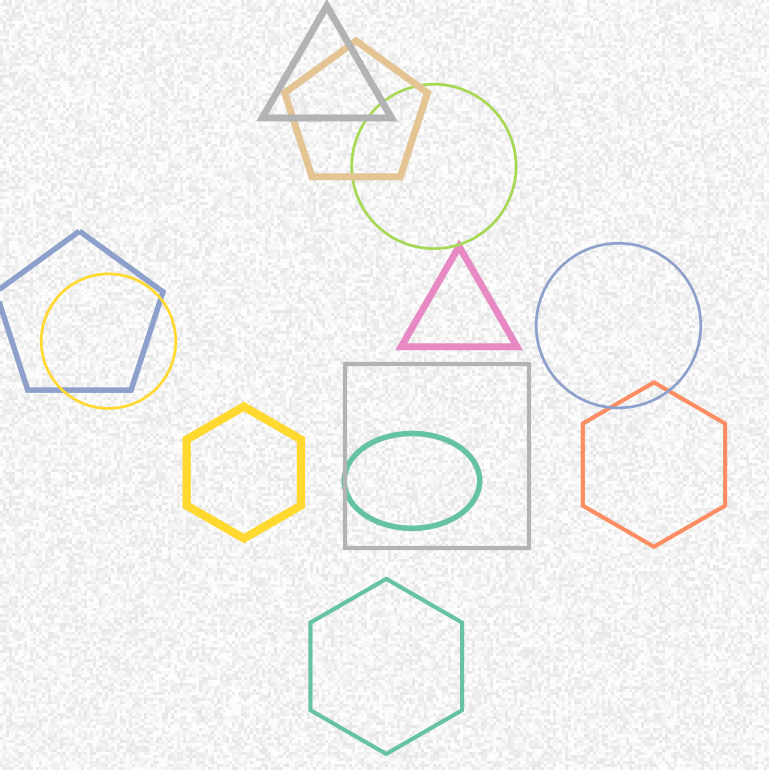[{"shape": "oval", "thickness": 2, "radius": 0.44, "center": [0.535, 0.375]}, {"shape": "hexagon", "thickness": 1.5, "radius": 0.57, "center": [0.502, 0.135]}, {"shape": "hexagon", "thickness": 1.5, "radius": 0.53, "center": [0.849, 0.397]}, {"shape": "circle", "thickness": 1, "radius": 0.53, "center": [0.803, 0.577]}, {"shape": "pentagon", "thickness": 2, "radius": 0.57, "center": [0.103, 0.586]}, {"shape": "triangle", "thickness": 2.5, "radius": 0.43, "center": [0.596, 0.593]}, {"shape": "circle", "thickness": 1, "radius": 0.53, "center": [0.563, 0.784]}, {"shape": "hexagon", "thickness": 3, "radius": 0.43, "center": [0.317, 0.386]}, {"shape": "circle", "thickness": 1, "radius": 0.44, "center": [0.141, 0.557]}, {"shape": "pentagon", "thickness": 2.5, "radius": 0.49, "center": [0.462, 0.849]}, {"shape": "triangle", "thickness": 2.5, "radius": 0.49, "center": [0.424, 0.895]}, {"shape": "square", "thickness": 1.5, "radius": 0.6, "center": [0.567, 0.408]}]